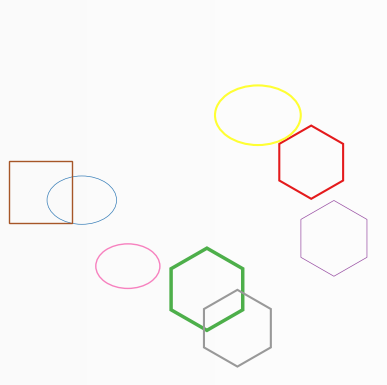[{"shape": "hexagon", "thickness": 1.5, "radius": 0.48, "center": [0.803, 0.579]}, {"shape": "oval", "thickness": 0.5, "radius": 0.45, "center": [0.211, 0.48]}, {"shape": "hexagon", "thickness": 2.5, "radius": 0.53, "center": [0.534, 0.249]}, {"shape": "hexagon", "thickness": 0.5, "radius": 0.49, "center": [0.862, 0.381]}, {"shape": "oval", "thickness": 1.5, "radius": 0.55, "center": [0.666, 0.701]}, {"shape": "square", "thickness": 1, "radius": 0.41, "center": [0.105, 0.501]}, {"shape": "oval", "thickness": 1, "radius": 0.41, "center": [0.33, 0.309]}, {"shape": "hexagon", "thickness": 1.5, "radius": 0.5, "center": [0.613, 0.148]}]